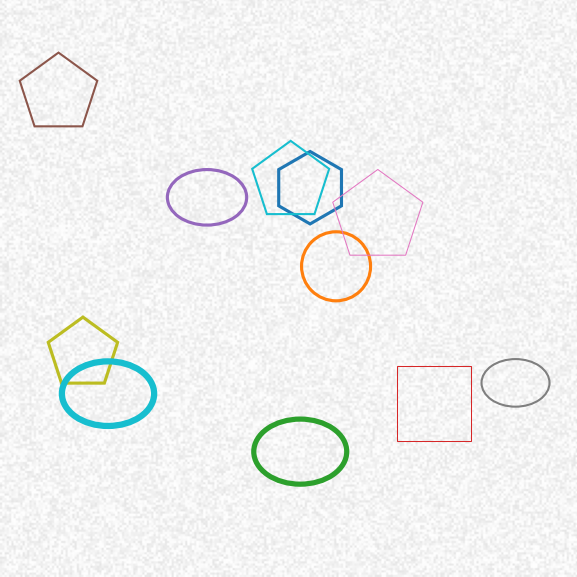[{"shape": "hexagon", "thickness": 1.5, "radius": 0.31, "center": [0.537, 0.674]}, {"shape": "circle", "thickness": 1.5, "radius": 0.3, "center": [0.582, 0.538]}, {"shape": "oval", "thickness": 2.5, "radius": 0.4, "center": [0.52, 0.217]}, {"shape": "square", "thickness": 0.5, "radius": 0.32, "center": [0.751, 0.3]}, {"shape": "oval", "thickness": 1.5, "radius": 0.34, "center": [0.358, 0.657]}, {"shape": "pentagon", "thickness": 1, "radius": 0.35, "center": [0.101, 0.837]}, {"shape": "pentagon", "thickness": 0.5, "radius": 0.41, "center": [0.654, 0.624]}, {"shape": "oval", "thickness": 1, "radius": 0.29, "center": [0.893, 0.336]}, {"shape": "pentagon", "thickness": 1.5, "radius": 0.32, "center": [0.144, 0.387]}, {"shape": "pentagon", "thickness": 1, "radius": 0.35, "center": [0.503, 0.685]}, {"shape": "oval", "thickness": 3, "radius": 0.4, "center": [0.187, 0.317]}]